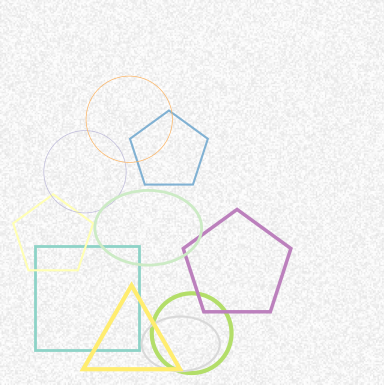[{"shape": "square", "thickness": 2, "radius": 0.67, "center": [0.226, 0.226]}, {"shape": "pentagon", "thickness": 1.5, "radius": 0.55, "center": [0.138, 0.386]}, {"shape": "circle", "thickness": 0.5, "radius": 0.53, "center": [0.221, 0.554]}, {"shape": "pentagon", "thickness": 1.5, "radius": 0.53, "center": [0.439, 0.607]}, {"shape": "circle", "thickness": 0.5, "radius": 0.56, "center": [0.336, 0.69]}, {"shape": "circle", "thickness": 3, "radius": 0.52, "center": [0.498, 0.135]}, {"shape": "oval", "thickness": 1.5, "radius": 0.51, "center": [0.469, 0.107]}, {"shape": "pentagon", "thickness": 2.5, "radius": 0.73, "center": [0.616, 0.309]}, {"shape": "oval", "thickness": 2, "radius": 0.69, "center": [0.385, 0.408]}, {"shape": "triangle", "thickness": 3, "radius": 0.73, "center": [0.342, 0.114]}]